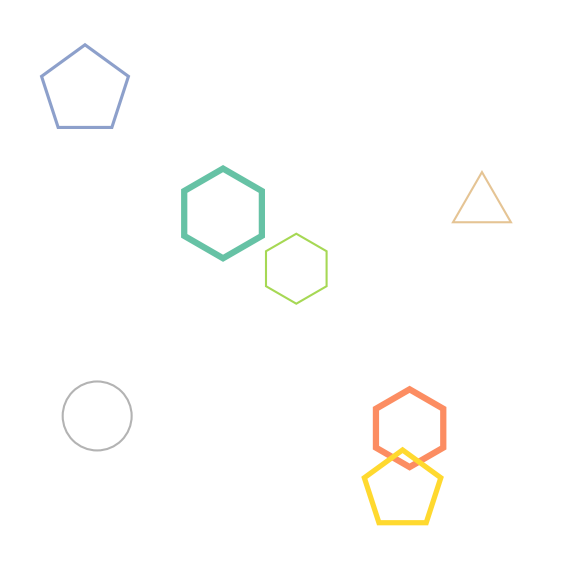[{"shape": "hexagon", "thickness": 3, "radius": 0.39, "center": [0.386, 0.63]}, {"shape": "hexagon", "thickness": 3, "radius": 0.34, "center": [0.709, 0.258]}, {"shape": "pentagon", "thickness": 1.5, "radius": 0.4, "center": [0.147, 0.842]}, {"shape": "hexagon", "thickness": 1, "radius": 0.3, "center": [0.513, 0.534]}, {"shape": "pentagon", "thickness": 2.5, "radius": 0.35, "center": [0.697, 0.15]}, {"shape": "triangle", "thickness": 1, "radius": 0.29, "center": [0.835, 0.643]}, {"shape": "circle", "thickness": 1, "radius": 0.3, "center": [0.168, 0.279]}]